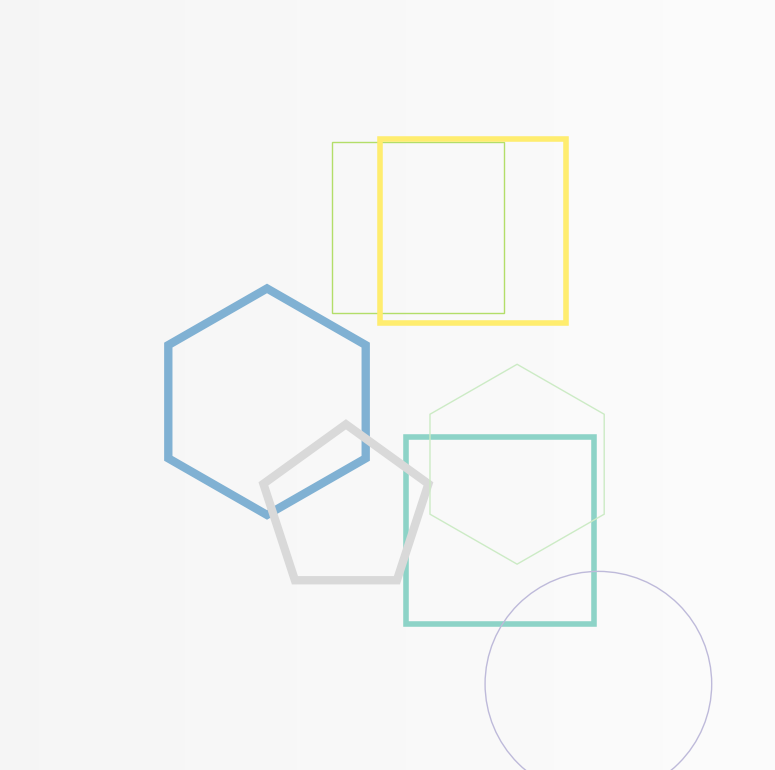[{"shape": "square", "thickness": 2, "radius": 0.61, "center": [0.645, 0.311]}, {"shape": "circle", "thickness": 0.5, "radius": 0.73, "center": [0.772, 0.112]}, {"shape": "hexagon", "thickness": 3, "radius": 0.74, "center": [0.345, 0.478]}, {"shape": "square", "thickness": 0.5, "radius": 0.55, "center": [0.539, 0.704]}, {"shape": "pentagon", "thickness": 3, "radius": 0.56, "center": [0.446, 0.337]}, {"shape": "hexagon", "thickness": 0.5, "radius": 0.65, "center": [0.667, 0.397]}, {"shape": "square", "thickness": 2, "radius": 0.6, "center": [0.61, 0.7]}]